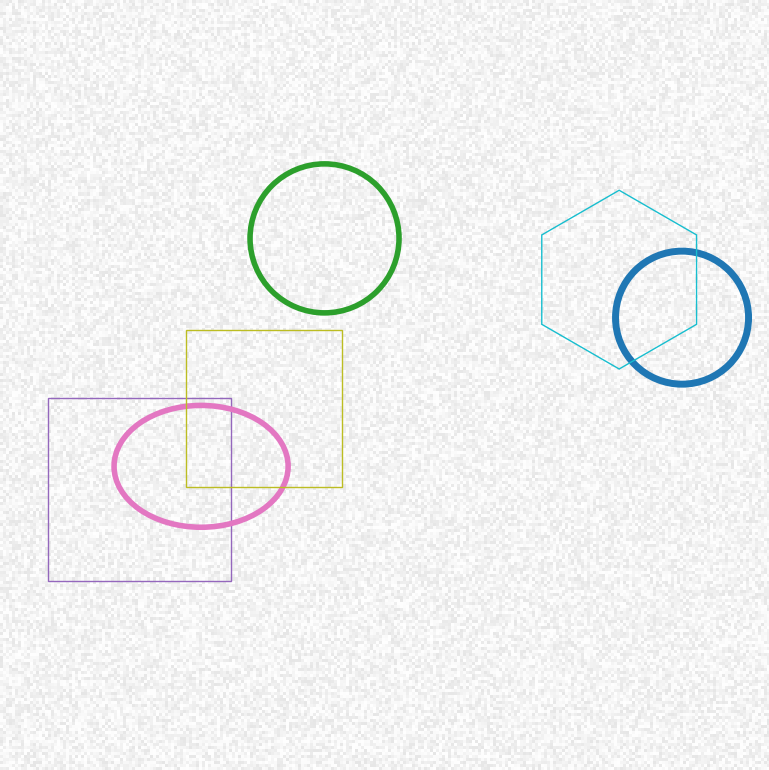[{"shape": "circle", "thickness": 2.5, "radius": 0.43, "center": [0.886, 0.587]}, {"shape": "circle", "thickness": 2, "radius": 0.48, "center": [0.421, 0.69]}, {"shape": "square", "thickness": 0.5, "radius": 0.59, "center": [0.181, 0.364]}, {"shape": "oval", "thickness": 2, "radius": 0.57, "center": [0.261, 0.394]}, {"shape": "square", "thickness": 0.5, "radius": 0.51, "center": [0.343, 0.469]}, {"shape": "hexagon", "thickness": 0.5, "radius": 0.58, "center": [0.804, 0.637]}]